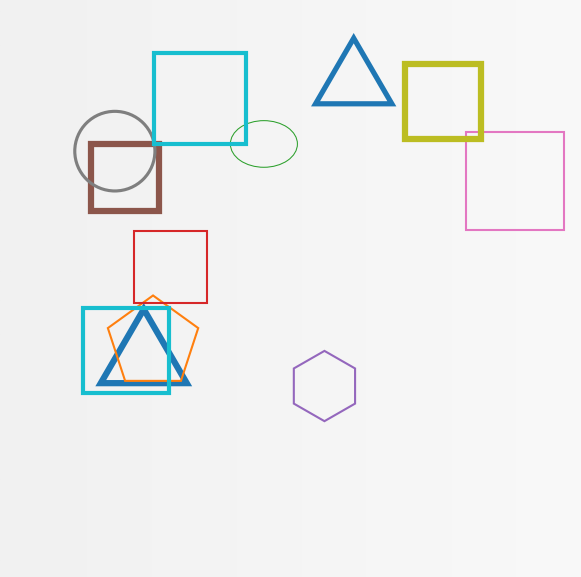[{"shape": "triangle", "thickness": 2.5, "radius": 0.38, "center": [0.609, 0.857]}, {"shape": "triangle", "thickness": 3, "radius": 0.43, "center": [0.247, 0.378]}, {"shape": "pentagon", "thickness": 1, "radius": 0.41, "center": [0.263, 0.406]}, {"shape": "oval", "thickness": 0.5, "radius": 0.29, "center": [0.454, 0.75]}, {"shape": "square", "thickness": 1, "radius": 0.31, "center": [0.293, 0.537]}, {"shape": "hexagon", "thickness": 1, "radius": 0.3, "center": [0.558, 0.331]}, {"shape": "square", "thickness": 3, "radius": 0.29, "center": [0.214, 0.692]}, {"shape": "square", "thickness": 1, "radius": 0.42, "center": [0.886, 0.685]}, {"shape": "circle", "thickness": 1.5, "radius": 0.34, "center": [0.198, 0.737]}, {"shape": "square", "thickness": 3, "radius": 0.32, "center": [0.762, 0.824]}, {"shape": "square", "thickness": 2, "radius": 0.4, "center": [0.344, 0.828]}, {"shape": "square", "thickness": 2, "radius": 0.37, "center": [0.217, 0.392]}]